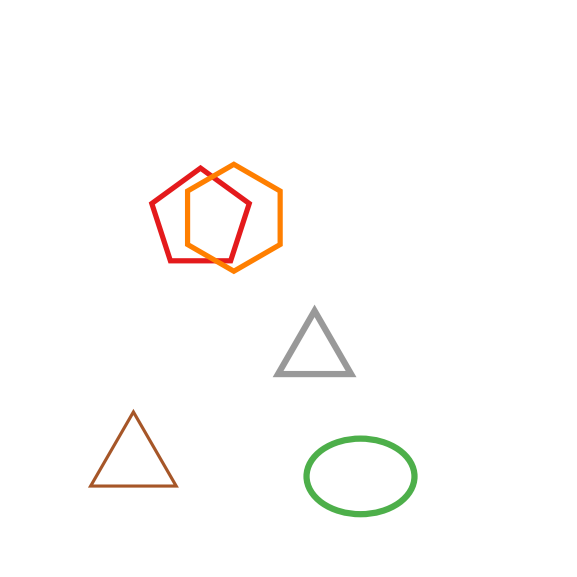[{"shape": "pentagon", "thickness": 2.5, "radius": 0.44, "center": [0.347, 0.619]}, {"shape": "oval", "thickness": 3, "radius": 0.47, "center": [0.624, 0.174]}, {"shape": "hexagon", "thickness": 2.5, "radius": 0.46, "center": [0.405, 0.622]}, {"shape": "triangle", "thickness": 1.5, "radius": 0.43, "center": [0.231, 0.2]}, {"shape": "triangle", "thickness": 3, "radius": 0.36, "center": [0.545, 0.388]}]